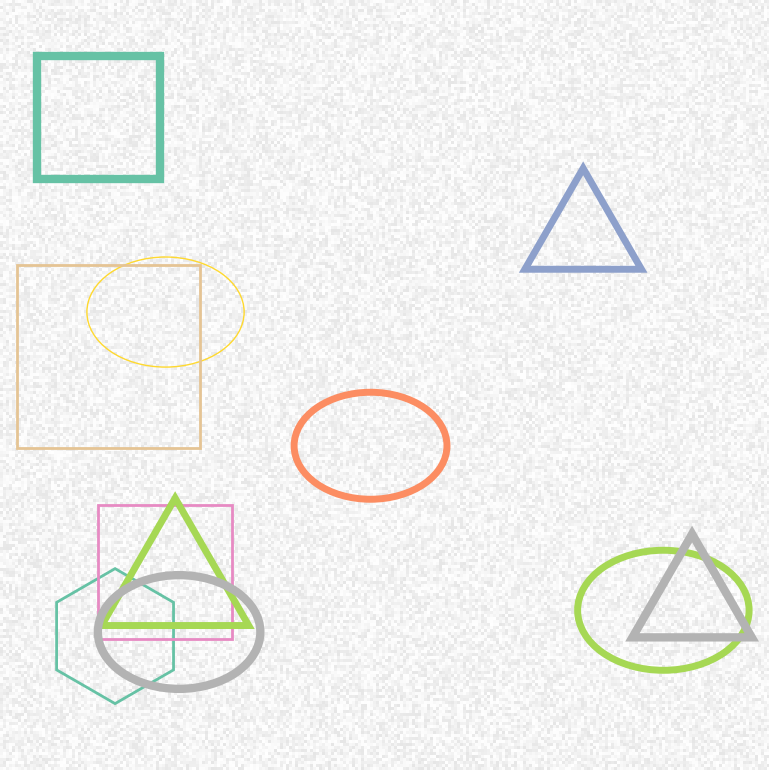[{"shape": "square", "thickness": 3, "radius": 0.4, "center": [0.128, 0.847]}, {"shape": "hexagon", "thickness": 1, "radius": 0.44, "center": [0.149, 0.174]}, {"shape": "oval", "thickness": 2.5, "radius": 0.5, "center": [0.481, 0.421]}, {"shape": "triangle", "thickness": 2.5, "radius": 0.44, "center": [0.757, 0.694]}, {"shape": "square", "thickness": 1, "radius": 0.44, "center": [0.215, 0.257]}, {"shape": "triangle", "thickness": 2.5, "radius": 0.55, "center": [0.227, 0.243]}, {"shape": "oval", "thickness": 2.5, "radius": 0.56, "center": [0.862, 0.207]}, {"shape": "oval", "thickness": 0.5, "radius": 0.51, "center": [0.215, 0.595]}, {"shape": "square", "thickness": 1, "radius": 0.6, "center": [0.141, 0.537]}, {"shape": "triangle", "thickness": 3, "radius": 0.45, "center": [0.899, 0.217]}, {"shape": "oval", "thickness": 3, "radius": 0.53, "center": [0.233, 0.179]}]